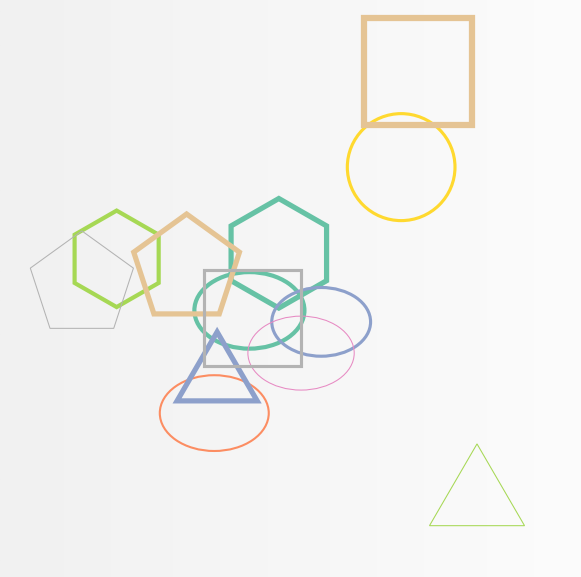[{"shape": "hexagon", "thickness": 2.5, "radius": 0.47, "center": [0.48, 0.561]}, {"shape": "oval", "thickness": 2, "radius": 0.47, "center": [0.429, 0.462]}, {"shape": "oval", "thickness": 1, "radius": 0.47, "center": [0.369, 0.284]}, {"shape": "oval", "thickness": 1.5, "radius": 0.43, "center": [0.553, 0.442]}, {"shape": "triangle", "thickness": 2.5, "radius": 0.4, "center": [0.374, 0.345]}, {"shape": "oval", "thickness": 0.5, "radius": 0.46, "center": [0.518, 0.388]}, {"shape": "triangle", "thickness": 0.5, "radius": 0.47, "center": [0.821, 0.136]}, {"shape": "hexagon", "thickness": 2, "radius": 0.42, "center": [0.201, 0.551]}, {"shape": "circle", "thickness": 1.5, "radius": 0.46, "center": [0.69, 0.71]}, {"shape": "square", "thickness": 3, "radius": 0.46, "center": [0.719, 0.876]}, {"shape": "pentagon", "thickness": 2.5, "radius": 0.48, "center": [0.321, 0.533]}, {"shape": "pentagon", "thickness": 0.5, "radius": 0.47, "center": [0.141, 0.506]}, {"shape": "square", "thickness": 1.5, "radius": 0.42, "center": [0.434, 0.448]}]